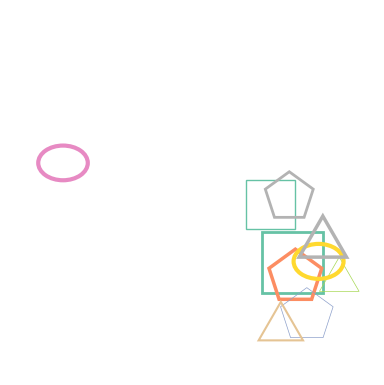[{"shape": "square", "thickness": 1, "radius": 0.32, "center": [0.703, 0.47]}, {"shape": "square", "thickness": 2, "radius": 0.39, "center": [0.76, 0.319]}, {"shape": "pentagon", "thickness": 2.5, "radius": 0.36, "center": [0.767, 0.281]}, {"shape": "pentagon", "thickness": 0.5, "radius": 0.36, "center": [0.797, 0.181]}, {"shape": "oval", "thickness": 3, "radius": 0.32, "center": [0.164, 0.577]}, {"shape": "triangle", "thickness": 0.5, "radius": 0.3, "center": [0.881, 0.273]}, {"shape": "oval", "thickness": 3, "radius": 0.32, "center": [0.827, 0.321]}, {"shape": "triangle", "thickness": 1.5, "radius": 0.33, "center": [0.729, 0.149]}, {"shape": "pentagon", "thickness": 2, "radius": 0.33, "center": [0.751, 0.488]}, {"shape": "triangle", "thickness": 2.5, "radius": 0.36, "center": [0.839, 0.368]}]